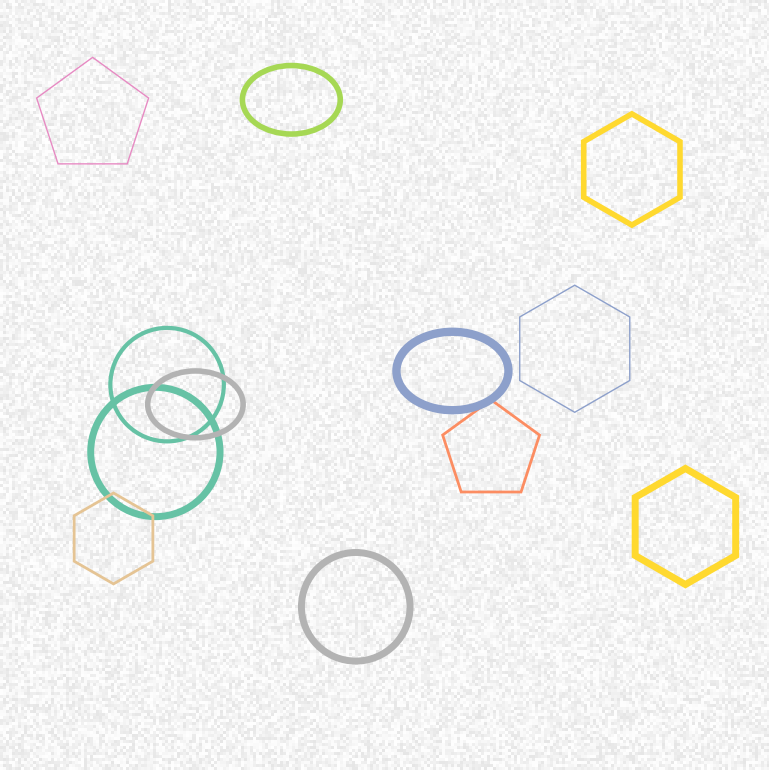[{"shape": "circle", "thickness": 1.5, "radius": 0.37, "center": [0.217, 0.5]}, {"shape": "circle", "thickness": 2.5, "radius": 0.42, "center": [0.202, 0.413]}, {"shape": "pentagon", "thickness": 1, "radius": 0.33, "center": [0.638, 0.415]}, {"shape": "oval", "thickness": 3, "radius": 0.36, "center": [0.588, 0.518]}, {"shape": "hexagon", "thickness": 0.5, "radius": 0.41, "center": [0.746, 0.547]}, {"shape": "pentagon", "thickness": 0.5, "radius": 0.38, "center": [0.12, 0.849]}, {"shape": "oval", "thickness": 2, "radius": 0.32, "center": [0.378, 0.87]}, {"shape": "hexagon", "thickness": 2, "radius": 0.36, "center": [0.821, 0.78]}, {"shape": "hexagon", "thickness": 2.5, "radius": 0.38, "center": [0.89, 0.316]}, {"shape": "hexagon", "thickness": 1, "radius": 0.3, "center": [0.147, 0.301]}, {"shape": "oval", "thickness": 2, "radius": 0.31, "center": [0.254, 0.475]}, {"shape": "circle", "thickness": 2.5, "radius": 0.35, "center": [0.462, 0.212]}]